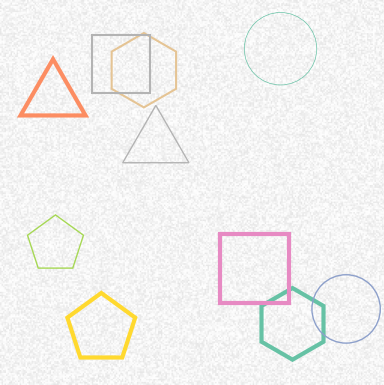[{"shape": "circle", "thickness": 0.5, "radius": 0.47, "center": [0.729, 0.873]}, {"shape": "hexagon", "thickness": 3, "radius": 0.46, "center": [0.76, 0.159]}, {"shape": "triangle", "thickness": 3, "radius": 0.49, "center": [0.138, 0.749]}, {"shape": "circle", "thickness": 1, "radius": 0.44, "center": [0.899, 0.198]}, {"shape": "square", "thickness": 3, "radius": 0.45, "center": [0.661, 0.303]}, {"shape": "pentagon", "thickness": 1, "radius": 0.38, "center": [0.144, 0.365]}, {"shape": "pentagon", "thickness": 3, "radius": 0.46, "center": [0.263, 0.146]}, {"shape": "hexagon", "thickness": 1.5, "radius": 0.48, "center": [0.374, 0.818]}, {"shape": "square", "thickness": 1.5, "radius": 0.38, "center": [0.314, 0.835]}, {"shape": "triangle", "thickness": 1, "radius": 0.5, "center": [0.405, 0.627]}]